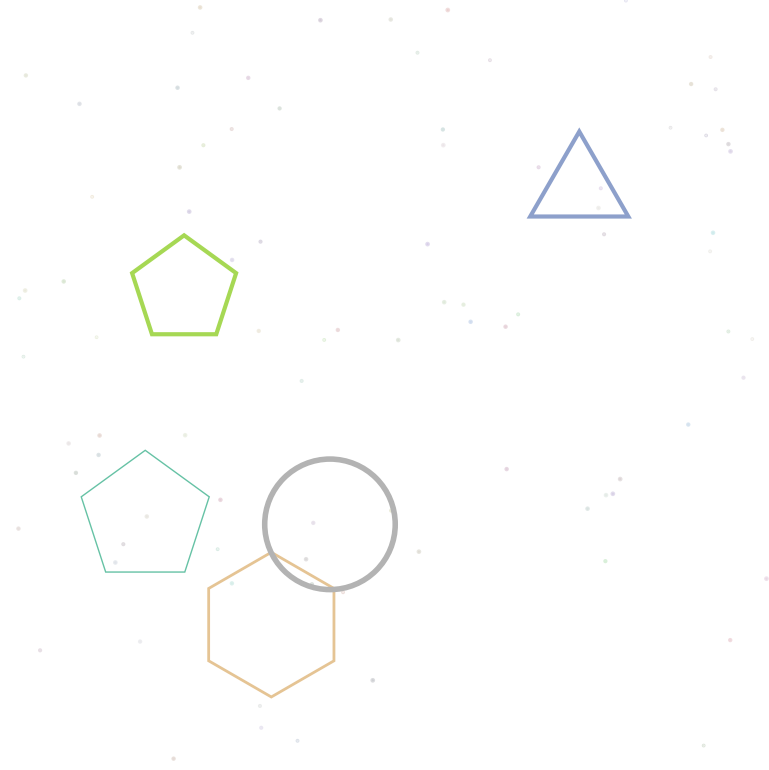[{"shape": "pentagon", "thickness": 0.5, "radius": 0.44, "center": [0.189, 0.328]}, {"shape": "triangle", "thickness": 1.5, "radius": 0.37, "center": [0.752, 0.756]}, {"shape": "pentagon", "thickness": 1.5, "radius": 0.36, "center": [0.239, 0.623]}, {"shape": "hexagon", "thickness": 1, "radius": 0.47, "center": [0.352, 0.189]}, {"shape": "circle", "thickness": 2, "radius": 0.42, "center": [0.429, 0.319]}]